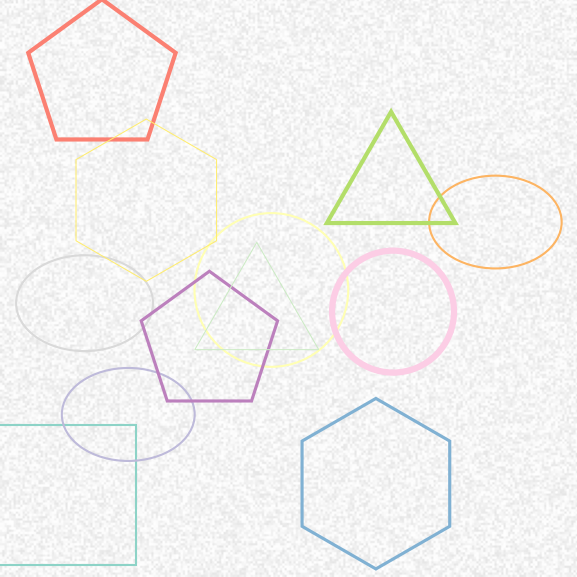[{"shape": "square", "thickness": 1, "radius": 0.6, "center": [0.115, 0.142]}, {"shape": "circle", "thickness": 1, "radius": 0.67, "center": [0.47, 0.497]}, {"shape": "oval", "thickness": 1, "radius": 0.58, "center": [0.222, 0.281]}, {"shape": "pentagon", "thickness": 2, "radius": 0.67, "center": [0.177, 0.866]}, {"shape": "hexagon", "thickness": 1.5, "radius": 0.74, "center": [0.651, 0.162]}, {"shape": "oval", "thickness": 1, "radius": 0.57, "center": [0.858, 0.615]}, {"shape": "triangle", "thickness": 2, "radius": 0.64, "center": [0.677, 0.677]}, {"shape": "circle", "thickness": 3, "radius": 0.53, "center": [0.681, 0.46]}, {"shape": "oval", "thickness": 1, "radius": 0.59, "center": [0.146, 0.474]}, {"shape": "pentagon", "thickness": 1.5, "radius": 0.62, "center": [0.363, 0.405]}, {"shape": "triangle", "thickness": 0.5, "radius": 0.62, "center": [0.445, 0.456]}, {"shape": "hexagon", "thickness": 0.5, "radius": 0.7, "center": [0.253, 0.653]}]